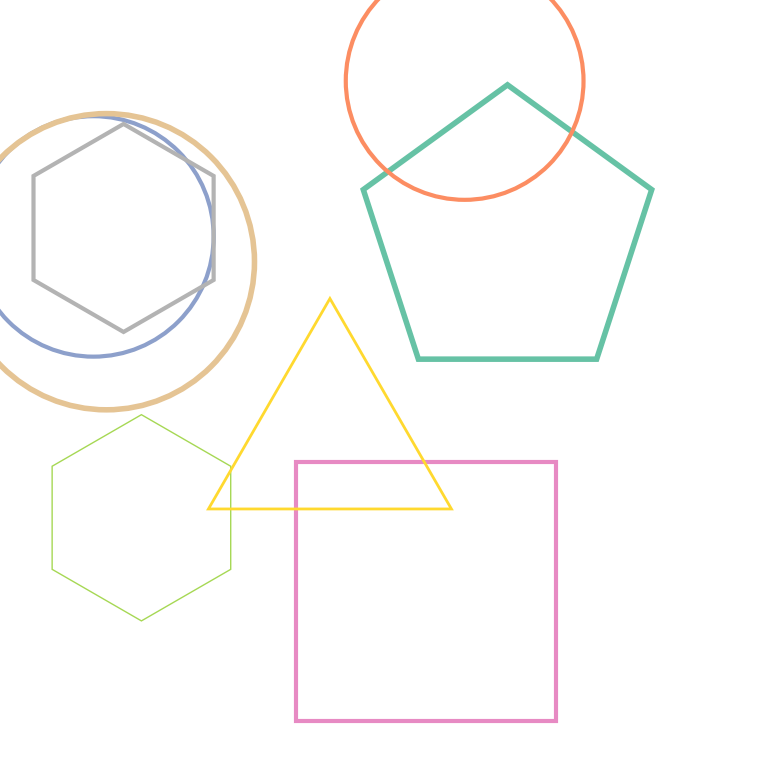[{"shape": "pentagon", "thickness": 2, "radius": 0.98, "center": [0.659, 0.693]}, {"shape": "circle", "thickness": 1.5, "radius": 0.77, "center": [0.603, 0.895]}, {"shape": "circle", "thickness": 1.5, "radius": 0.78, "center": [0.121, 0.693]}, {"shape": "square", "thickness": 1.5, "radius": 0.84, "center": [0.553, 0.232]}, {"shape": "hexagon", "thickness": 0.5, "radius": 0.67, "center": [0.184, 0.328]}, {"shape": "triangle", "thickness": 1, "radius": 0.91, "center": [0.428, 0.43]}, {"shape": "circle", "thickness": 2, "radius": 0.96, "center": [0.138, 0.66]}, {"shape": "hexagon", "thickness": 1.5, "radius": 0.68, "center": [0.16, 0.704]}]